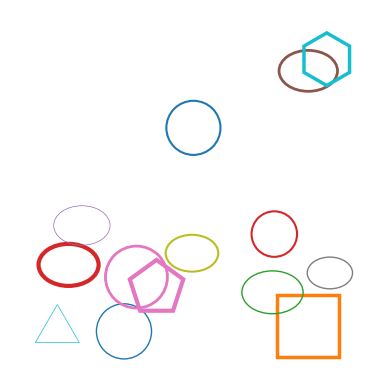[{"shape": "circle", "thickness": 1, "radius": 0.36, "center": [0.322, 0.139]}, {"shape": "circle", "thickness": 1.5, "radius": 0.35, "center": [0.502, 0.668]}, {"shape": "square", "thickness": 2.5, "radius": 0.4, "center": [0.799, 0.153]}, {"shape": "oval", "thickness": 1, "radius": 0.4, "center": [0.708, 0.241]}, {"shape": "circle", "thickness": 1.5, "radius": 0.3, "center": [0.713, 0.392]}, {"shape": "oval", "thickness": 3, "radius": 0.39, "center": [0.178, 0.312]}, {"shape": "oval", "thickness": 0.5, "radius": 0.37, "center": [0.213, 0.414]}, {"shape": "oval", "thickness": 2, "radius": 0.38, "center": [0.801, 0.816]}, {"shape": "circle", "thickness": 2, "radius": 0.4, "center": [0.354, 0.28]}, {"shape": "pentagon", "thickness": 3, "radius": 0.37, "center": [0.407, 0.252]}, {"shape": "oval", "thickness": 1, "radius": 0.29, "center": [0.857, 0.291]}, {"shape": "oval", "thickness": 1.5, "radius": 0.34, "center": [0.499, 0.342]}, {"shape": "hexagon", "thickness": 2.5, "radius": 0.34, "center": [0.849, 0.846]}, {"shape": "triangle", "thickness": 0.5, "radius": 0.33, "center": [0.149, 0.143]}]